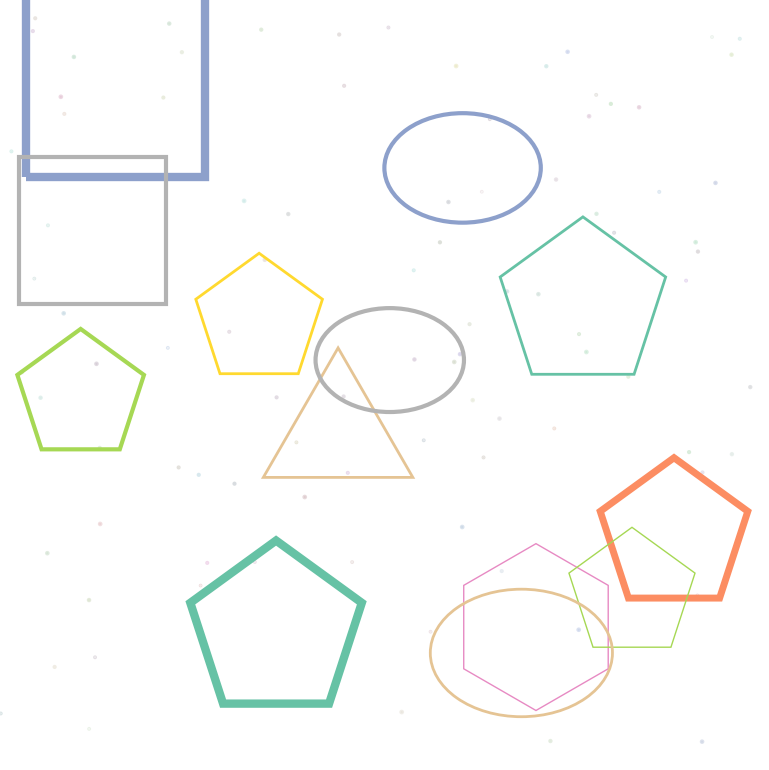[{"shape": "pentagon", "thickness": 1, "radius": 0.57, "center": [0.757, 0.605]}, {"shape": "pentagon", "thickness": 3, "radius": 0.59, "center": [0.359, 0.181]}, {"shape": "pentagon", "thickness": 2.5, "radius": 0.5, "center": [0.875, 0.305]}, {"shape": "oval", "thickness": 1.5, "radius": 0.51, "center": [0.601, 0.782]}, {"shape": "square", "thickness": 3, "radius": 0.58, "center": [0.15, 0.886]}, {"shape": "hexagon", "thickness": 0.5, "radius": 0.54, "center": [0.696, 0.186]}, {"shape": "pentagon", "thickness": 1.5, "radius": 0.43, "center": [0.105, 0.486]}, {"shape": "pentagon", "thickness": 0.5, "radius": 0.43, "center": [0.821, 0.229]}, {"shape": "pentagon", "thickness": 1, "radius": 0.43, "center": [0.337, 0.585]}, {"shape": "oval", "thickness": 1, "radius": 0.59, "center": [0.677, 0.152]}, {"shape": "triangle", "thickness": 1, "radius": 0.56, "center": [0.439, 0.436]}, {"shape": "square", "thickness": 1.5, "radius": 0.48, "center": [0.12, 0.7]}, {"shape": "oval", "thickness": 1.5, "radius": 0.48, "center": [0.506, 0.532]}]